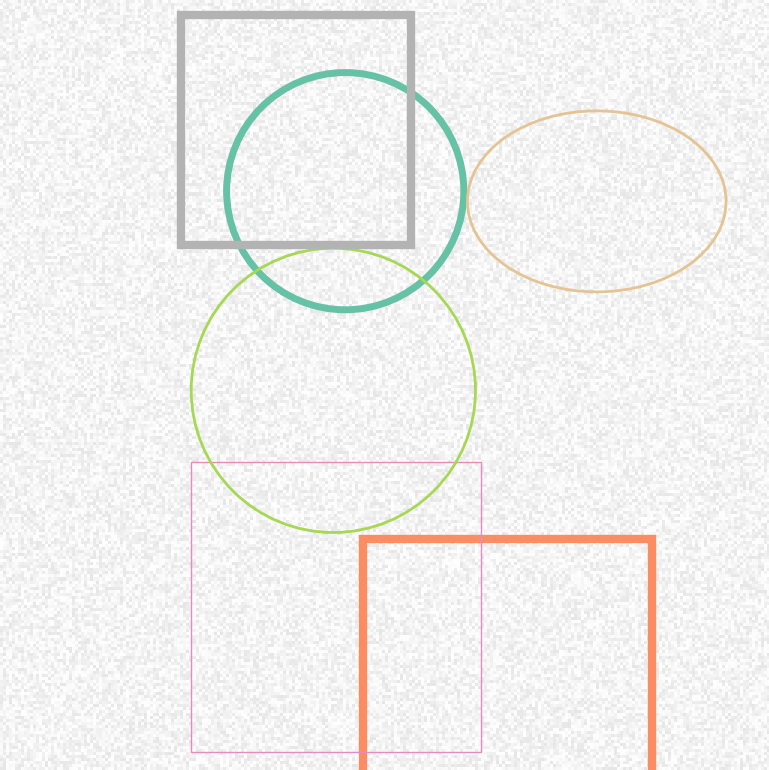[{"shape": "circle", "thickness": 2.5, "radius": 0.77, "center": [0.448, 0.752]}, {"shape": "square", "thickness": 3, "radius": 0.94, "center": [0.659, 0.112]}, {"shape": "square", "thickness": 0.5, "radius": 0.94, "center": [0.436, 0.212]}, {"shape": "circle", "thickness": 1, "radius": 0.92, "center": [0.433, 0.493]}, {"shape": "oval", "thickness": 1, "radius": 0.84, "center": [0.775, 0.738]}, {"shape": "square", "thickness": 3, "radius": 0.75, "center": [0.384, 0.831]}]